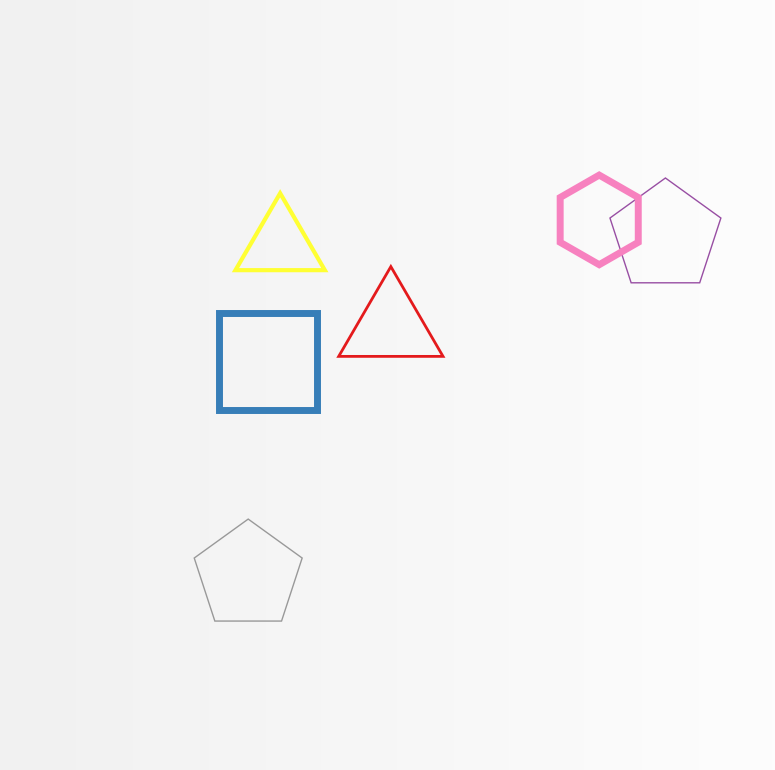[{"shape": "triangle", "thickness": 1, "radius": 0.39, "center": [0.504, 0.576]}, {"shape": "square", "thickness": 2.5, "radius": 0.32, "center": [0.346, 0.53]}, {"shape": "pentagon", "thickness": 0.5, "radius": 0.38, "center": [0.859, 0.694]}, {"shape": "triangle", "thickness": 1.5, "radius": 0.33, "center": [0.361, 0.682]}, {"shape": "hexagon", "thickness": 2.5, "radius": 0.29, "center": [0.773, 0.714]}, {"shape": "pentagon", "thickness": 0.5, "radius": 0.37, "center": [0.32, 0.253]}]